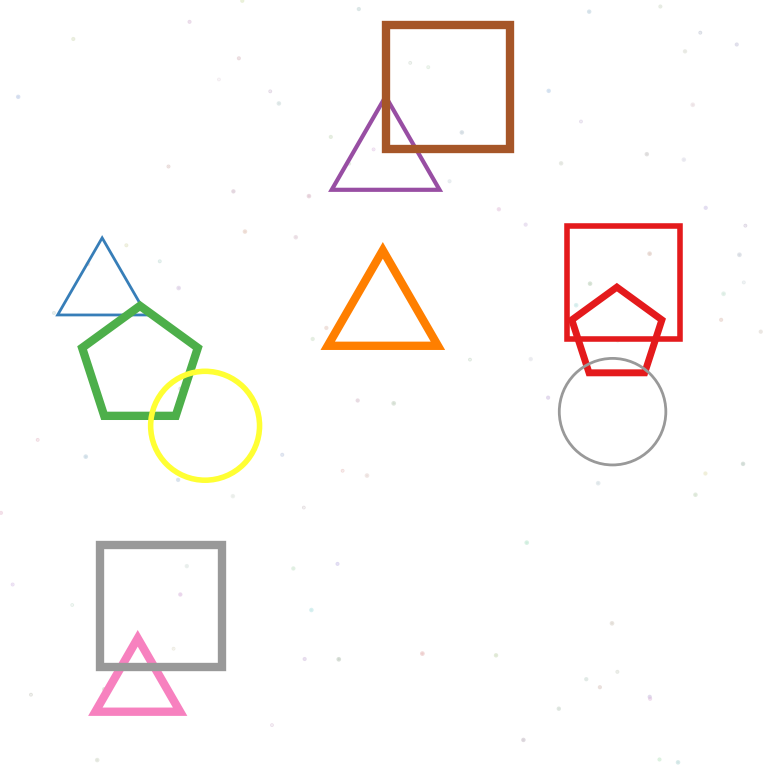[{"shape": "square", "thickness": 2, "radius": 0.37, "center": [0.81, 0.633]}, {"shape": "pentagon", "thickness": 2.5, "radius": 0.31, "center": [0.801, 0.566]}, {"shape": "triangle", "thickness": 1, "radius": 0.33, "center": [0.133, 0.624]}, {"shape": "pentagon", "thickness": 3, "radius": 0.39, "center": [0.182, 0.524]}, {"shape": "triangle", "thickness": 1.5, "radius": 0.4, "center": [0.501, 0.794]}, {"shape": "triangle", "thickness": 3, "radius": 0.41, "center": [0.497, 0.592]}, {"shape": "circle", "thickness": 2, "radius": 0.35, "center": [0.266, 0.447]}, {"shape": "square", "thickness": 3, "radius": 0.4, "center": [0.582, 0.887]}, {"shape": "triangle", "thickness": 3, "radius": 0.32, "center": [0.179, 0.107]}, {"shape": "square", "thickness": 3, "radius": 0.4, "center": [0.209, 0.212]}, {"shape": "circle", "thickness": 1, "radius": 0.35, "center": [0.796, 0.465]}]